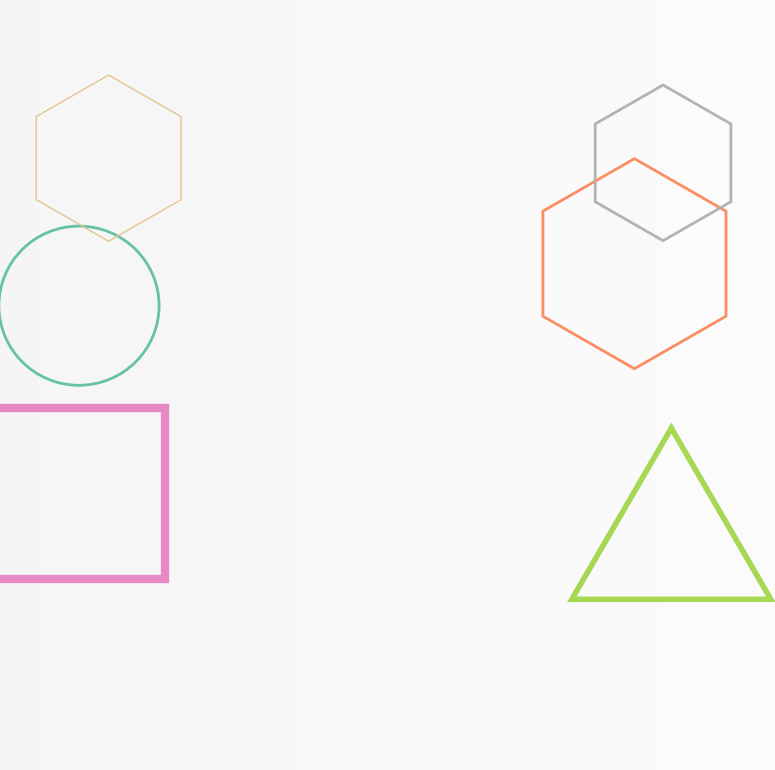[{"shape": "circle", "thickness": 1, "radius": 0.52, "center": [0.102, 0.603]}, {"shape": "hexagon", "thickness": 1, "radius": 0.68, "center": [0.819, 0.658]}, {"shape": "square", "thickness": 3, "radius": 0.56, "center": [0.102, 0.359]}, {"shape": "triangle", "thickness": 2, "radius": 0.74, "center": [0.866, 0.296]}, {"shape": "hexagon", "thickness": 0.5, "radius": 0.54, "center": [0.14, 0.795]}, {"shape": "hexagon", "thickness": 1, "radius": 0.51, "center": [0.856, 0.789]}]